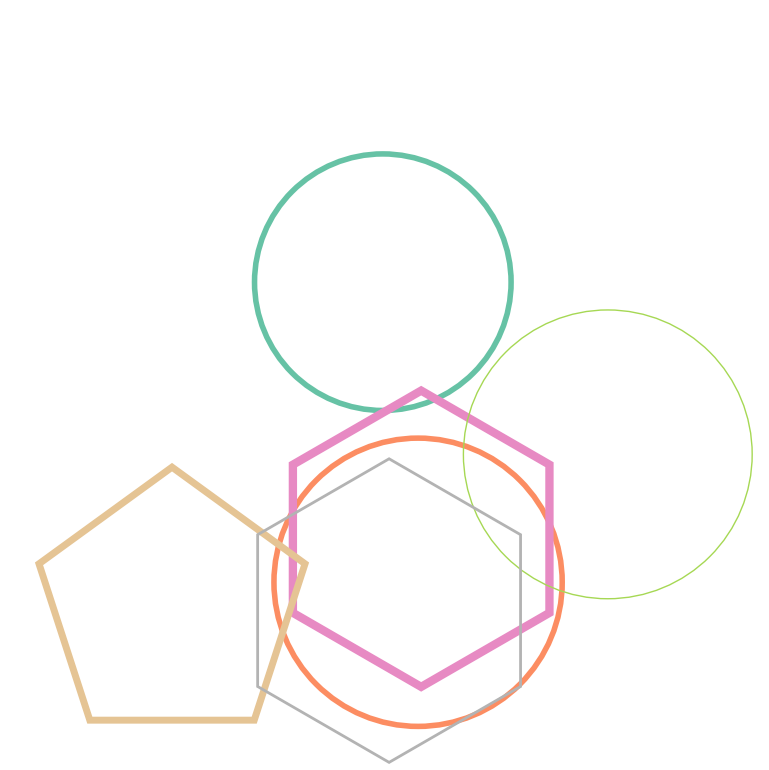[{"shape": "circle", "thickness": 2, "radius": 0.83, "center": [0.497, 0.634]}, {"shape": "circle", "thickness": 2, "radius": 0.94, "center": [0.543, 0.244]}, {"shape": "hexagon", "thickness": 3, "radius": 0.96, "center": [0.547, 0.3]}, {"shape": "circle", "thickness": 0.5, "radius": 0.94, "center": [0.789, 0.41]}, {"shape": "pentagon", "thickness": 2.5, "radius": 0.91, "center": [0.223, 0.212]}, {"shape": "hexagon", "thickness": 1, "radius": 0.99, "center": [0.505, 0.207]}]